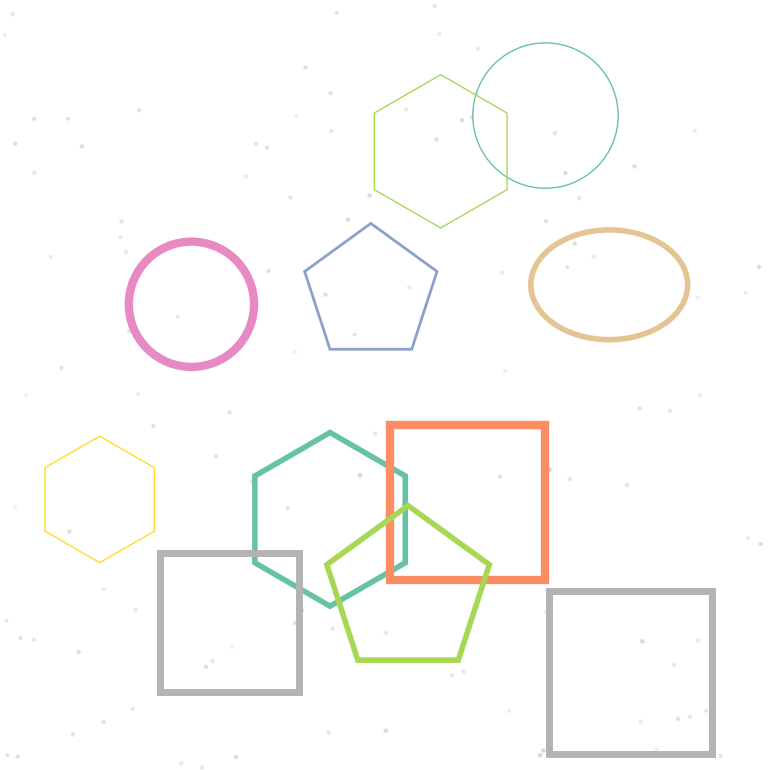[{"shape": "circle", "thickness": 0.5, "radius": 0.47, "center": [0.708, 0.85]}, {"shape": "hexagon", "thickness": 2, "radius": 0.56, "center": [0.429, 0.326]}, {"shape": "square", "thickness": 3, "radius": 0.5, "center": [0.607, 0.347]}, {"shape": "pentagon", "thickness": 1, "radius": 0.45, "center": [0.482, 0.62]}, {"shape": "circle", "thickness": 3, "radius": 0.41, "center": [0.249, 0.605]}, {"shape": "hexagon", "thickness": 0.5, "radius": 0.5, "center": [0.572, 0.803]}, {"shape": "pentagon", "thickness": 2, "radius": 0.55, "center": [0.53, 0.232]}, {"shape": "hexagon", "thickness": 0.5, "radius": 0.41, "center": [0.129, 0.351]}, {"shape": "oval", "thickness": 2, "radius": 0.51, "center": [0.791, 0.63]}, {"shape": "square", "thickness": 2.5, "radius": 0.45, "center": [0.298, 0.191]}, {"shape": "square", "thickness": 2.5, "radius": 0.53, "center": [0.818, 0.127]}]